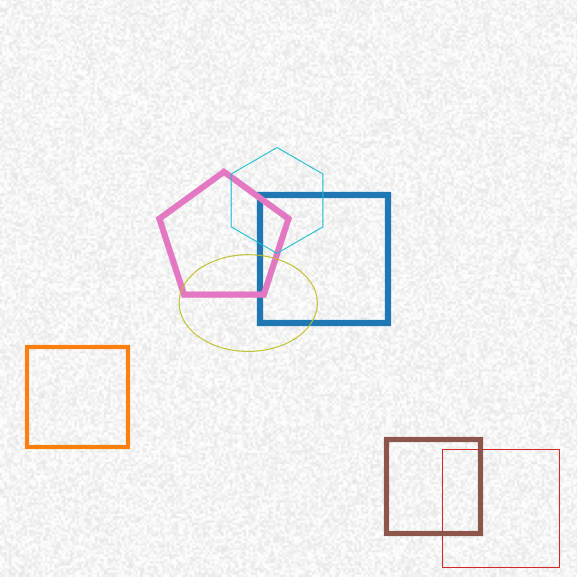[{"shape": "square", "thickness": 3, "radius": 0.55, "center": [0.561, 0.551]}, {"shape": "square", "thickness": 2, "radius": 0.44, "center": [0.134, 0.312]}, {"shape": "square", "thickness": 0.5, "radius": 0.51, "center": [0.867, 0.119]}, {"shape": "square", "thickness": 2.5, "radius": 0.41, "center": [0.749, 0.158]}, {"shape": "pentagon", "thickness": 3, "radius": 0.59, "center": [0.388, 0.584]}, {"shape": "oval", "thickness": 0.5, "radius": 0.6, "center": [0.43, 0.474]}, {"shape": "hexagon", "thickness": 0.5, "radius": 0.46, "center": [0.48, 0.652]}]